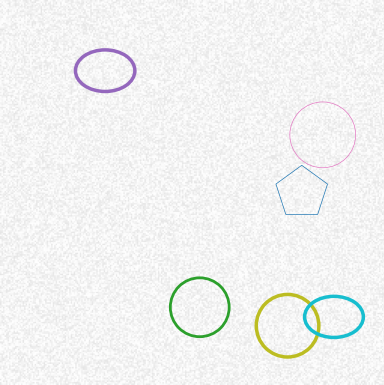[{"shape": "pentagon", "thickness": 0.5, "radius": 0.35, "center": [0.784, 0.5]}, {"shape": "circle", "thickness": 2, "radius": 0.38, "center": [0.519, 0.202]}, {"shape": "oval", "thickness": 2.5, "radius": 0.39, "center": [0.273, 0.816]}, {"shape": "circle", "thickness": 0.5, "radius": 0.43, "center": [0.838, 0.65]}, {"shape": "circle", "thickness": 2.5, "radius": 0.41, "center": [0.747, 0.154]}, {"shape": "oval", "thickness": 2.5, "radius": 0.38, "center": [0.867, 0.177]}]